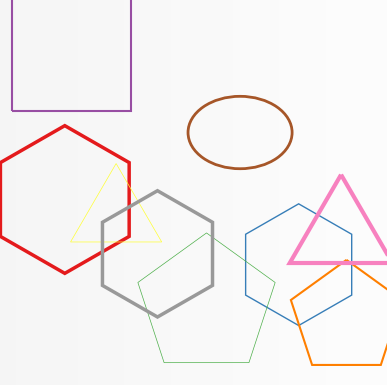[{"shape": "hexagon", "thickness": 2.5, "radius": 0.96, "center": [0.167, 0.482]}, {"shape": "hexagon", "thickness": 1, "radius": 0.79, "center": [0.771, 0.313]}, {"shape": "pentagon", "thickness": 0.5, "radius": 0.93, "center": [0.533, 0.209]}, {"shape": "square", "thickness": 1.5, "radius": 0.77, "center": [0.184, 0.865]}, {"shape": "pentagon", "thickness": 1.5, "radius": 0.75, "center": [0.894, 0.174]}, {"shape": "triangle", "thickness": 0.5, "radius": 0.68, "center": [0.3, 0.439]}, {"shape": "oval", "thickness": 2, "radius": 0.67, "center": [0.62, 0.656]}, {"shape": "triangle", "thickness": 3, "radius": 0.76, "center": [0.88, 0.393]}, {"shape": "hexagon", "thickness": 2.5, "radius": 0.82, "center": [0.406, 0.341]}]